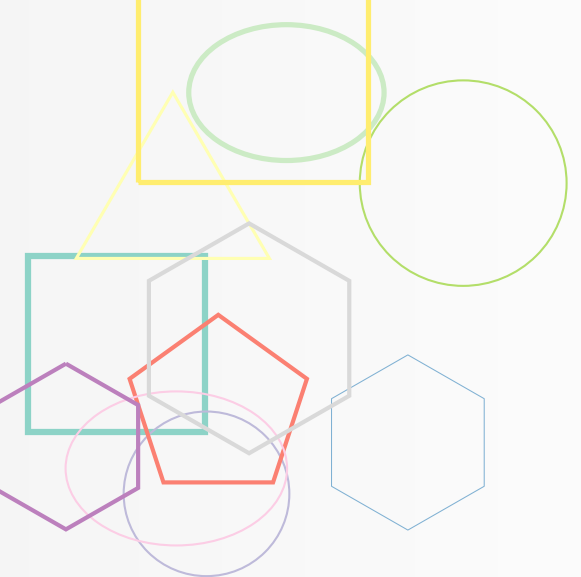[{"shape": "square", "thickness": 3, "radius": 0.76, "center": [0.2, 0.403]}, {"shape": "triangle", "thickness": 1.5, "radius": 0.96, "center": [0.297, 0.648]}, {"shape": "circle", "thickness": 1, "radius": 0.71, "center": [0.355, 0.144]}, {"shape": "pentagon", "thickness": 2, "radius": 0.8, "center": [0.376, 0.294]}, {"shape": "hexagon", "thickness": 0.5, "radius": 0.76, "center": [0.702, 0.233]}, {"shape": "circle", "thickness": 1, "radius": 0.89, "center": [0.797, 0.682]}, {"shape": "oval", "thickness": 1, "radius": 0.95, "center": [0.303, 0.188]}, {"shape": "hexagon", "thickness": 2, "radius": 1.0, "center": [0.429, 0.413]}, {"shape": "hexagon", "thickness": 2, "radius": 0.72, "center": [0.113, 0.226]}, {"shape": "oval", "thickness": 2.5, "radius": 0.84, "center": [0.493, 0.839]}, {"shape": "square", "thickness": 2.5, "radius": 0.99, "center": [0.435, 0.882]}]